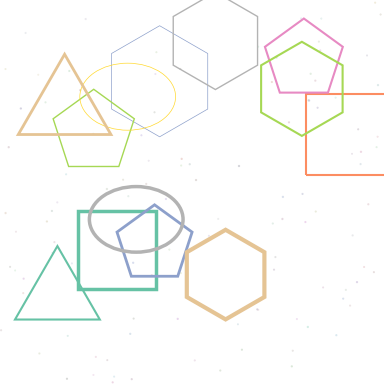[{"shape": "square", "thickness": 2.5, "radius": 0.5, "center": [0.304, 0.35]}, {"shape": "triangle", "thickness": 1.5, "radius": 0.64, "center": [0.149, 0.234]}, {"shape": "square", "thickness": 1.5, "radius": 0.52, "center": [0.899, 0.651]}, {"shape": "hexagon", "thickness": 0.5, "radius": 0.72, "center": [0.415, 0.789]}, {"shape": "pentagon", "thickness": 2, "radius": 0.51, "center": [0.401, 0.365]}, {"shape": "pentagon", "thickness": 1.5, "radius": 0.53, "center": [0.789, 0.845]}, {"shape": "pentagon", "thickness": 1, "radius": 0.55, "center": [0.243, 0.657]}, {"shape": "hexagon", "thickness": 1.5, "radius": 0.61, "center": [0.784, 0.769]}, {"shape": "oval", "thickness": 0.5, "radius": 0.62, "center": [0.332, 0.749]}, {"shape": "triangle", "thickness": 2, "radius": 0.69, "center": [0.168, 0.72]}, {"shape": "hexagon", "thickness": 3, "radius": 0.58, "center": [0.586, 0.287]}, {"shape": "oval", "thickness": 2.5, "radius": 0.61, "center": [0.354, 0.43]}, {"shape": "hexagon", "thickness": 1, "radius": 0.63, "center": [0.559, 0.894]}]